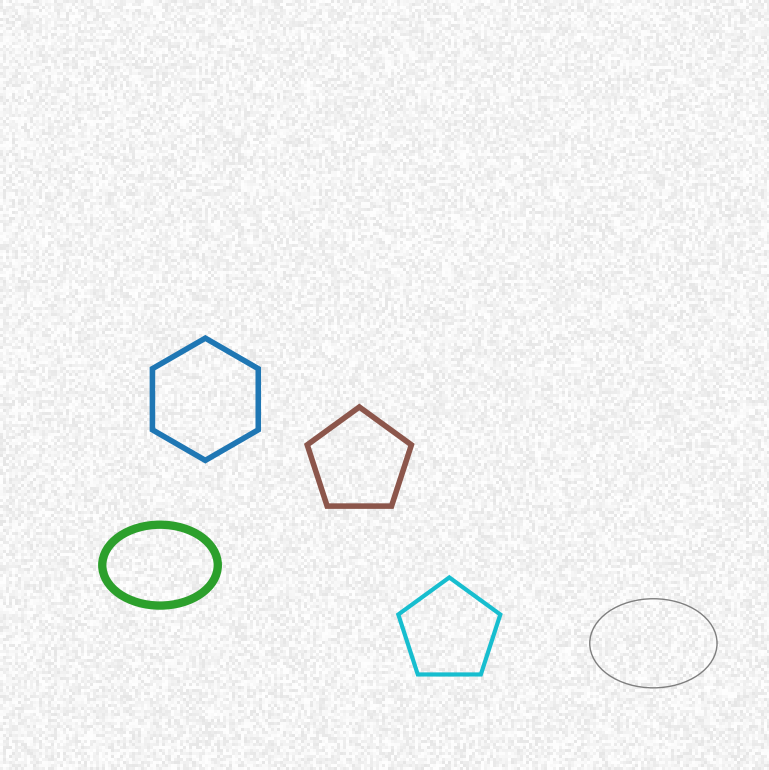[{"shape": "hexagon", "thickness": 2, "radius": 0.4, "center": [0.267, 0.481]}, {"shape": "oval", "thickness": 3, "radius": 0.38, "center": [0.208, 0.266]}, {"shape": "pentagon", "thickness": 2, "radius": 0.36, "center": [0.467, 0.4]}, {"shape": "oval", "thickness": 0.5, "radius": 0.41, "center": [0.849, 0.165]}, {"shape": "pentagon", "thickness": 1.5, "radius": 0.35, "center": [0.584, 0.18]}]